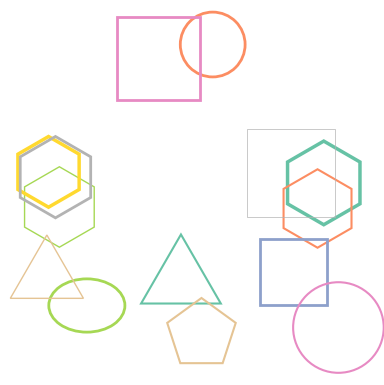[{"shape": "hexagon", "thickness": 2.5, "radius": 0.54, "center": [0.841, 0.525]}, {"shape": "triangle", "thickness": 1.5, "radius": 0.6, "center": [0.47, 0.271]}, {"shape": "hexagon", "thickness": 1.5, "radius": 0.51, "center": [0.825, 0.458]}, {"shape": "circle", "thickness": 2, "radius": 0.42, "center": [0.552, 0.884]}, {"shape": "square", "thickness": 2, "radius": 0.43, "center": [0.763, 0.293]}, {"shape": "square", "thickness": 2, "radius": 0.54, "center": [0.412, 0.848]}, {"shape": "circle", "thickness": 1.5, "radius": 0.59, "center": [0.879, 0.149]}, {"shape": "oval", "thickness": 2, "radius": 0.49, "center": [0.226, 0.206]}, {"shape": "hexagon", "thickness": 1, "radius": 0.52, "center": [0.154, 0.462]}, {"shape": "hexagon", "thickness": 2.5, "radius": 0.46, "center": [0.126, 0.554]}, {"shape": "triangle", "thickness": 1, "radius": 0.55, "center": [0.122, 0.28]}, {"shape": "pentagon", "thickness": 1.5, "radius": 0.47, "center": [0.523, 0.132]}, {"shape": "hexagon", "thickness": 2, "radius": 0.53, "center": [0.144, 0.54]}, {"shape": "square", "thickness": 0.5, "radius": 0.57, "center": [0.756, 0.55]}]